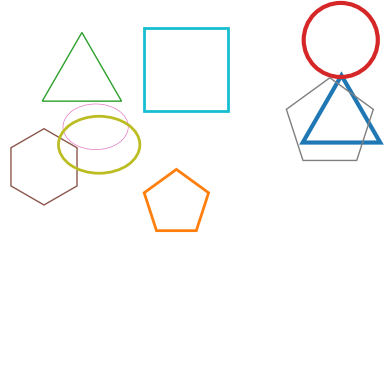[{"shape": "triangle", "thickness": 3, "radius": 0.58, "center": [0.887, 0.688]}, {"shape": "pentagon", "thickness": 2, "radius": 0.44, "center": [0.458, 0.472]}, {"shape": "triangle", "thickness": 1, "radius": 0.59, "center": [0.213, 0.797]}, {"shape": "circle", "thickness": 3, "radius": 0.48, "center": [0.885, 0.896]}, {"shape": "hexagon", "thickness": 1, "radius": 0.5, "center": [0.114, 0.567]}, {"shape": "oval", "thickness": 0.5, "radius": 0.42, "center": [0.248, 0.671]}, {"shape": "pentagon", "thickness": 1, "radius": 0.59, "center": [0.857, 0.679]}, {"shape": "oval", "thickness": 2, "radius": 0.53, "center": [0.258, 0.624]}, {"shape": "square", "thickness": 2, "radius": 0.54, "center": [0.483, 0.819]}]